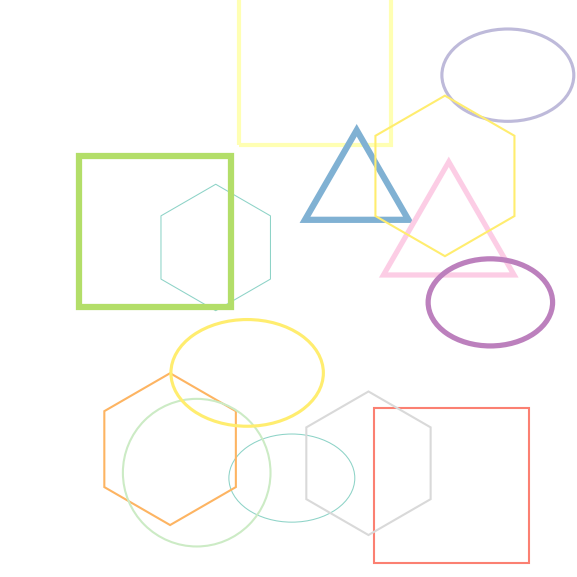[{"shape": "hexagon", "thickness": 0.5, "radius": 0.55, "center": [0.374, 0.571]}, {"shape": "oval", "thickness": 0.5, "radius": 0.55, "center": [0.505, 0.171]}, {"shape": "square", "thickness": 2, "radius": 0.66, "center": [0.545, 0.88]}, {"shape": "oval", "thickness": 1.5, "radius": 0.57, "center": [0.879, 0.869]}, {"shape": "square", "thickness": 1, "radius": 0.67, "center": [0.781, 0.159]}, {"shape": "triangle", "thickness": 3, "radius": 0.52, "center": [0.618, 0.67]}, {"shape": "hexagon", "thickness": 1, "radius": 0.66, "center": [0.295, 0.221]}, {"shape": "square", "thickness": 3, "radius": 0.65, "center": [0.268, 0.598]}, {"shape": "triangle", "thickness": 2.5, "radius": 0.65, "center": [0.777, 0.588]}, {"shape": "hexagon", "thickness": 1, "radius": 0.62, "center": [0.638, 0.197]}, {"shape": "oval", "thickness": 2.5, "radius": 0.54, "center": [0.849, 0.476]}, {"shape": "circle", "thickness": 1, "radius": 0.64, "center": [0.341, 0.181]}, {"shape": "oval", "thickness": 1.5, "radius": 0.66, "center": [0.428, 0.353]}, {"shape": "hexagon", "thickness": 1, "radius": 0.69, "center": [0.77, 0.695]}]